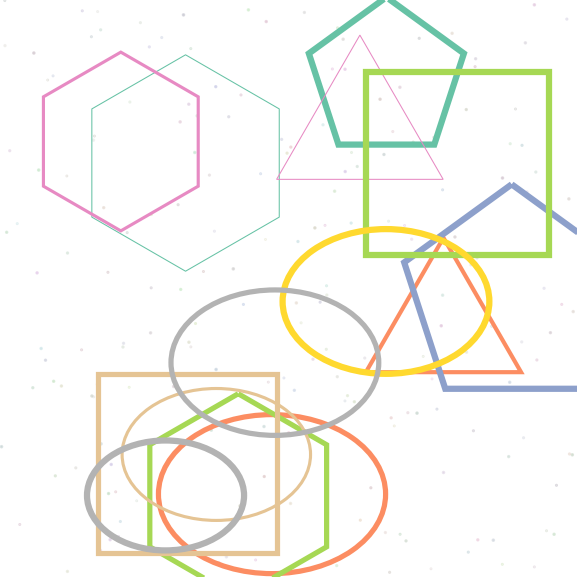[{"shape": "pentagon", "thickness": 3, "radius": 0.71, "center": [0.669, 0.863]}, {"shape": "hexagon", "thickness": 0.5, "radius": 0.94, "center": [0.321, 0.717]}, {"shape": "triangle", "thickness": 2, "radius": 0.78, "center": [0.768, 0.432]}, {"shape": "oval", "thickness": 2.5, "radius": 0.98, "center": [0.471, 0.144]}, {"shape": "pentagon", "thickness": 3, "radius": 0.98, "center": [0.886, 0.484]}, {"shape": "triangle", "thickness": 0.5, "radius": 0.83, "center": [0.623, 0.772]}, {"shape": "hexagon", "thickness": 1.5, "radius": 0.77, "center": [0.209, 0.754]}, {"shape": "square", "thickness": 3, "radius": 0.79, "center": [0.792, 0.716]}, {"shape": "hexagon", "thickness": 2.5, "radius": 0.88, "center": [0.413, 0.141]}, {"shape": "oval", "thickness": 3, "radius": 0.9, "center": [0.668, 0.477]}, {"shape": "oval", "thickness": 1.5, "radius": 0.82, "center": [0.375, 0.212]}, {"shape": "square", "thickness": 2.5, "radius": 0.77, "center": [0.325, 0.196]}, {"shape": "oval", "thickness": 3, "radius": 0.68, "center": [0.287, 0.141]}, {"shape": "oval", "thickness": 2.5, "radius": 0.9, "center": [0.476, 0.371]}]